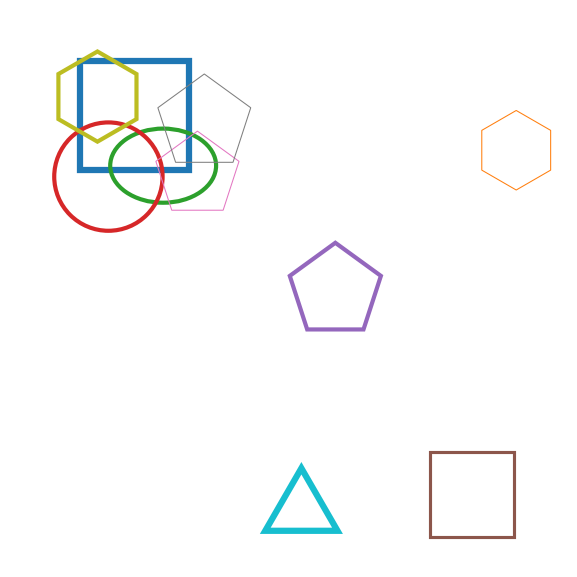[{"shape": "square", "thickness": 3, "radius": 0.48, "center": [0.233, 0.799]}, {"shape": "hexagon", "thickness": 0.5, "radius": 0.34, "center": [0.894, 0.739]}, {"shape": "oval", "thickness": 2, "radius": 0.46, "center": [0.283, 0.712]}, {"shape": "circle", "thickness": 2, "radius": 0.47, "center": [0.188, 0.693]}, {"shape": "pentagon", "thickness": 2, "radius": 0.41, "center": [0.581, 0.496]}, {"shape": "square", "thickness": 1.5, "radius": 0.37, "center": [0.817, 0.143]}, {"shape": "pentagon", "thickness": 0.5, "radius": 0.38, "center": [0.342, 0.696]}, {"shape": "pentagon", "thickness": 0.5, "radius": 0.42, "center": [0.354, 0.786]}, {"shape": "hexagon", "thickness": 2, "radius": 0.39, "center": [0.169, 0.832]}, {"shape": "triangle", "thickness": 3, "radius": 0.36, "center": [0.522, 0.116]}]